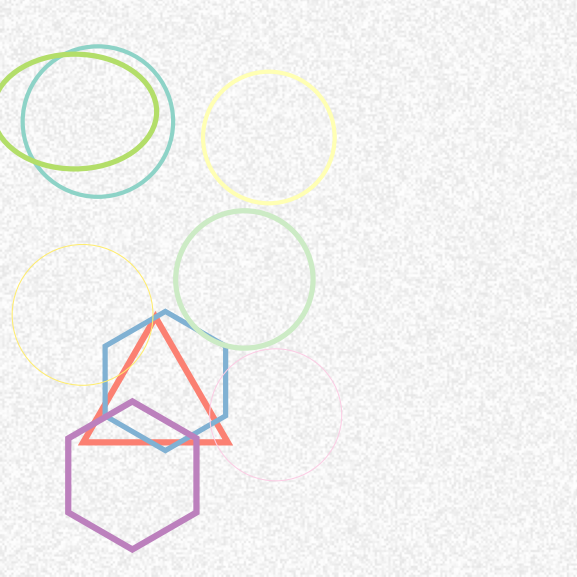[{"shape": "circle", "thickness": 2, "radius": 0.65, "center": [0.17, 0.789]}, {"shape": "circle", "thickness": 2, "radius": 0.57, "center": [0.466, 0.761]}, {"shape": "triangle", "thickness": 3, "radius": 0.72, "center": [0.269, 0.305]}, {"shape": "hexagon", "thickness": 2.5, "radius": 0.6, "center": [0.286, 0.339]}, {"shape": "oval", "thickness": 2.5, "radius": 0.71, "center": [0.129, 0.806]}, {"shape": "circle", "thickness": 0.5, "radius": 0.57, "center": [0.477, 0.281]}, {"shape": "hexagon", "thickness": 3, "radius": 0.64, "center": [0.229, 0.176]}, {"shape": "circle", "thickness": 2.5, "radius": 0.59, "center": [0.423, 0.515]}, {"shape": "circle", "thickness": 0.5, "radius": 0.61, "center": [0.143, 0.454]}]